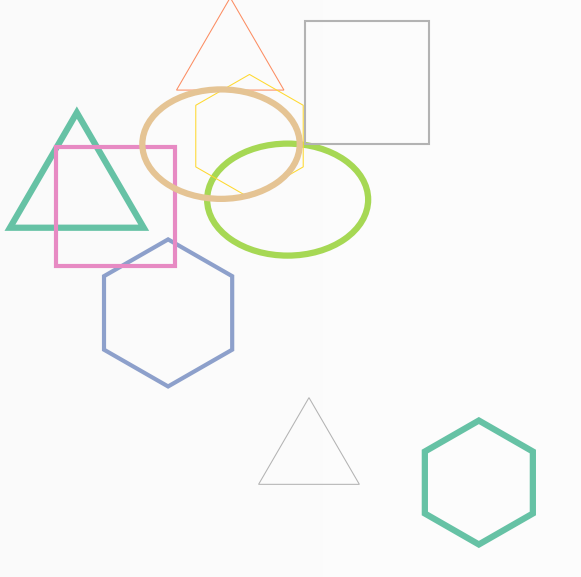[{"shape": "hexagon", "thickness": 3, "radius": 0.54, "center": [0.824, 0.164]}, {"shape": "triangle", "thickness": 3, "radius": 0.66, "center": [0.132, 0.671]}, {"shape": "triangle", "thickness": 0.5, "radius": 0.53, "center": [0.396, 0.897]}, {"shape": "hexagon", "thickness": 2, "radius": 0.64, "center": [0.289, 0.457]}, {"shape": "square", "thickness": 2, "radius": 0.51, "center": [0.199, 0.642]}, {"shape": "oval", "thickness": 3, "radius": 0.69, "center": [0.495, 0.653]}, {"shape": "hexagon", "thickness": 0.5, "radius": 0.53, "center": [0.429, 0.763]}, {"shape": "oval", "thickness": 3, "radius": 0.68, "center": [0.38, 0.75]}, {"shape": "triangle", "thickness": 0.5, "radius": 0.5, "center": [0.532, 0.211]}, {"shape": "square", "thickness": 1, "radius": 0.53, "center": [0.632, 0.856]}]